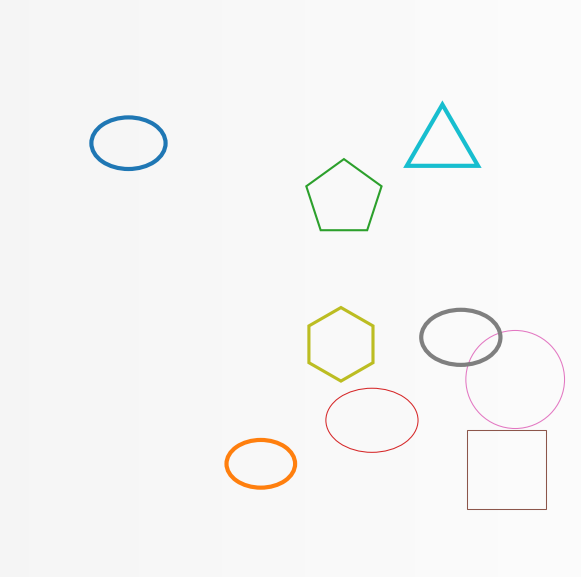[{"shape": "oval", "thickness": 2, "radius": 0.32, "center": [0.221, 0.751]}, {"shape": "oval", "thickness": 2, "radius": 0.3, "center": [0.449, 0.196]}, {"shape": "pentagon", "thickness": 1, "radius": 0.34, "center": [0.592, 0.656]}, {"shape": "oval", "thickness": 0.5, "radius": 0.4, "center": [0.64, 0.271]}, {"shape": "square", "thickness": 0.5, "radius": 0.34, "center": [0.871, 0.186]}, {"shape": "circle", "thickness": 0.5, "radius": 0.42, "center": [0.886, 0.342]}, {"shape": "oval", "thickness": 2, "radius": 0.34, "center": [0.793, 0.415]}, {"shape": "hexagon", "thickness": 1.5, "radius": 0.32, "center": [0.587, 0.403]}, {"shape": "triangle", "thickness": 2, "radius": 0.35, "center": [0.761, 0.747]}]